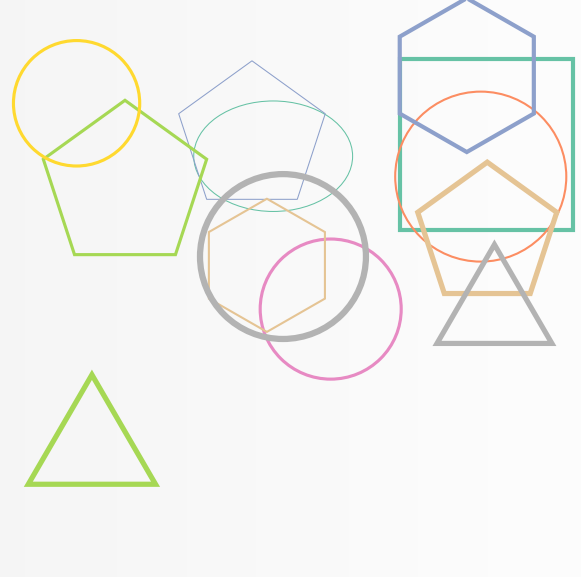[{"shape": "oval", "thickness": 0.5, "radius": 0.68, "center": [0.47, 0.729]}, {"shape": "square", "thickness": 2, "radius": 0.74, "center": [0.837, 0.749]}, {"shape": "circle", "thickness": 1, "radius": 0.74, "center": [0.827, 0.693]}, {"shape": "hexagon", "thickness": 2, "radius": 0.67, "center": [0.803, 0.869]}, {"shape": "pentagon", "thickness": 0.5, "radius": 0.66, "center": [0.433, 0.761]}, {"shape": "circle", "thickness": 1.5, "radius": 0.61, "center": [0.569, 0.464]}, {"shape": "pentagon", "thickness": 1.5, "radius": 0.74, "center": [0.215, 0.678]}, {"shape": "triangle", "thickness": 2.5, "radius": 0.63, "center": [0.158, 0.224]}, {"shape": "circle", "thickness": 1.5, "radius": 0.54, "center": [0.132, 0.82]}, {"shape": "hexagon", "thickness": 1, "radius": 0.58, "center": [0.459, 0.54]}, {"shape": "pentagon", "thickness": 2.5, "radius": 0.63, "center": [0.838, 0.593]}, {"shape": "circle", "thickness": 3, "radius": 0.71, "center": [0.487, 0.555]}, {"shape": "triangle", "thickness": 2.5, "radius": 0.57, "center": [0.851, 0.462]}]